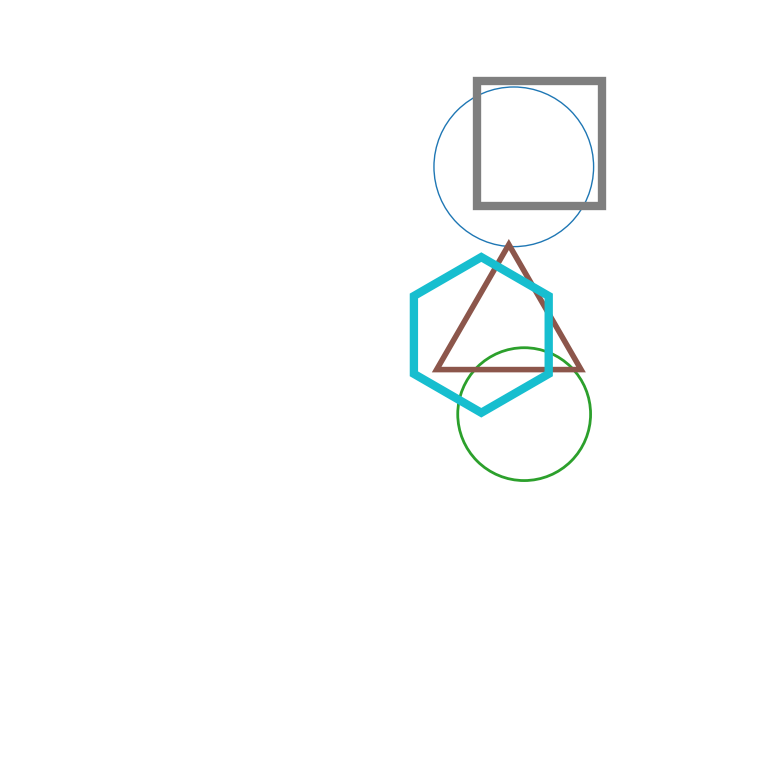[{"shape": "circle", "thickness": 0.5, "radius": 0.52, "center": [0.667, 0.783]}, {"shape": "circle", "thickness": 1, "radius": 0.43, "center": [0.681, 0.462]}, {"shape": "triangle", "thickness": 2, "radius": 0.54, "center": [0.661, 0.574]}, {"shape": "square", "thickness": 3, "radius": 0.41, "center": [0.701, 0.814]}, {"shape": "hexagon", "thickness": 3, "radius": 0.51, "center": [0.625, 0.565]}]